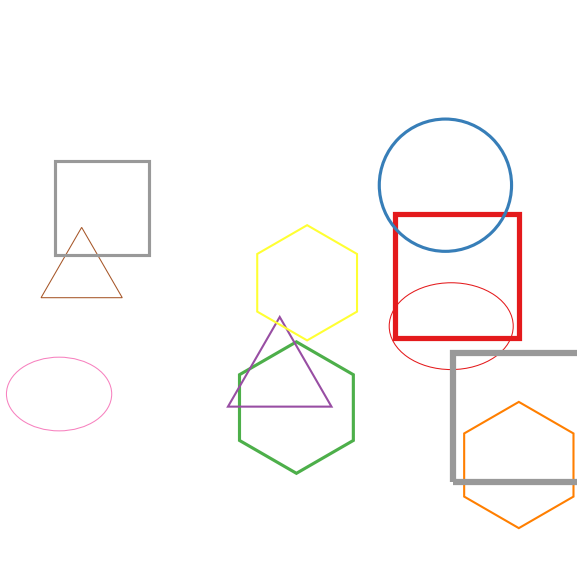[{"shape": "oval", "thickness": 0.5, "radius": 0.54, "center": [0.781, 0.434]}, {"shape": "square", "thickness": 2.5, "radius": 0.54, "center": [0.792, 0.522]}, {"shape": "circle", "thickness": 1.5, "radius": 0.57, "center": [0.771, 0.678]}, {"shape": "hexagon", "thickness": 1.5, "radius": 0.57, "center": [0.513, 0.293]}, {"shape": "triangle", "thickness": 1, "radius": 0.52, "center": [0.484, 0.347]}, {"shape": "hexagon", "thickness": 1, "radius": 0.55, "center": [0.898, 0.194]}, {"shape": "hexagon", "thickness": 1, "radius": 0.5, "center": [0.532, 0.509]}, {"shape": "triangle", "thickness": 0.5, "radius": 0.41, "center": [0.141, 0.524]}, {"shape": "oval", "thickness": 0.5, "radius": 0.46, "center": [0.102, 0.317]}, {"shape": "square", "thickness": 3, "radius": 0.55, "center": [0.896, 0.276]}, {"shape": "square", "thickness": 1.5, "radius": 0.41, "center": [0.177, 0.64]}]